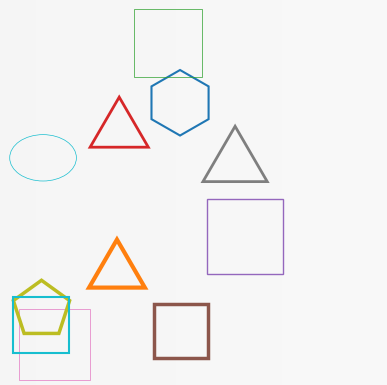[{"shape": "hexagon", "thickness": 1.5, "radius": 0.43, "center": [0.465, 0.733]}, {"shape": "triangle", "thickness": 3, "radius": 0.42, "center": [0.302, 0.295]}, {"shape": "square", "thickness": 0.5, "radius": 0.44, "center": [0.434, 0.889]}, {"shape": "triangle", "thickness": 2, "radius": 0.43, "center": [0.308, 0.661]}, {"shape": "square", "thickness": 1, "radius": 0.49, "center": [0.632, 0.386]}, {"shape": "square", "thickness": 2.5, "radius": 0.35, "center": [0.468, 0.141]}, {"shape": "square", "thickness": 0.5, "radius": 0.46, "center": [0.141, 0.105]}, {"shape": "triangle", "thickness": 2, "radius": 0.48, "center": [0.607, 0.576]}, {"shape": "pentagon", "thickness": 2.5, "radius": 0.38, "center": [0.107, 0.196]}, {"shape": "square", "thickness": 1.5, "radius": 0.36, "center": [0.107, 0.156]}, {"shape": "oval", "thickness": 0.5, "radius": 0.43, "center": [0.111, 0.59]}]